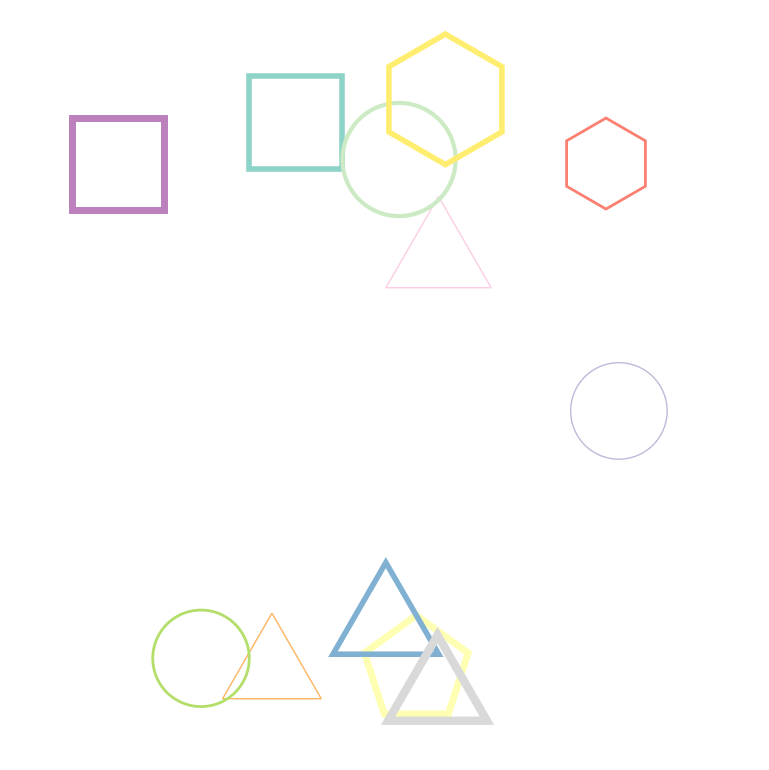[{"shape": "square", "thickness": 2, "radius": 0.3, "center": [0.384, 0.841]}, {"shape": "pentagon", "thickness": 2.5, "radius": 0.35, "center": [0.541, 0.13]}, {"shape": "circle", "thickness": 0.5, "radius": 0.31, "center": [0.804, 0.466]}, {"shape": "hexagon", "thickness": 1, "radius": 0.3, "center": [0.787, 0.788]}, {"shape": "triangle", "thickness": 2, "radius": 0.4, "center": [0.501, 0.19]}, {"shape": "triangle", "thickness": 0.5, "radius": 0.37, "center": [0.353, 0.13]}, {"shape": "circle", "thickness": 1, "radius": 0.31, "center": [0.261, 0.145]}, {"shape": "triangle", "thickness": 0.5, "radius": 0.39, "center": [0.569, 0.666]}, {"shape": "triangle", "thickness": 3, "radius": 0.37, "center": [0.568, 0.101]}, {"shape": "square", "thickness": 2.5, "radius": 0.3, "center": [0.154, 0.787]}, {"shape": "circle", "thickness": 1.5, "radius": 0.37, "center": [0.518, 0.793]}, {"shape": "hexagon", "thickness": 2, "radius": 0.42, "center": [0.578, 0.871]}]